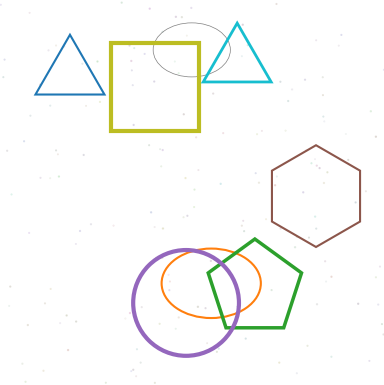[{"shape": "triangle", "thickness": 1.5, "radius": 0.52, "center": [0.182, 0.806]}, {"shape": "oval", "thickness": 1.5, "radius": 0.64, "center": [0.549, 0.264]}, {"shape": "pentagon", "thickness": 2.5, "radius": 0.64, "center": [0.662, 0.252]}, {"shape": "circle", "thickness": 3, "radius": 0.69, "center": [0.483, 0.213]}, {"shape": "hexagon", "thickness": 1.5, "radius": 0.66, "center": [0.821, 0.491]}, {"shape": "oval", "thickness": 0.5, "radius": 0.5, "center": [0.498, 0.87]}, {"shape": "square", "thickness": 3, "radius": 0.57, "center": [0.402, 0.774]}, {"shape": "triangle", "thickness": 2, "radius": 0.51, "center": [0.616, 0.838]}]